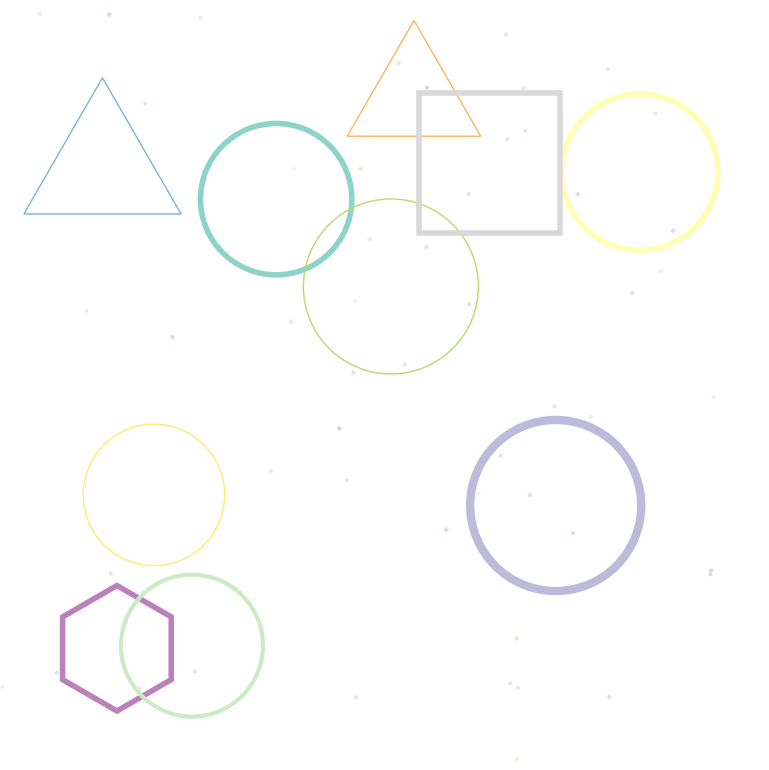[{"shape": "circle", "thickness": 2, "radius": 0.49, "center": [0.359, 0.741]}, {"shape": "circle", "thickness": 2, "radius": 0.51, "center": [0.831, 0.776]}, {"shape": "circle", "thickness": 3, "radius": 0.56, "center": [0.722, 0.344]}, {"shape": "triangle", "thickness": 0.5, "radius": 0.59, "center": [0.133, 0.781]}, {"shape": "triangle", "thickness": 0.5, "radius": 0.5, "center": [0.538, 0.873]}, {"shape": "circle", "thickness": 0.5, "radius": 0.57, "center": [0.508, 0.628]}, {"shape": "square", "thickness": 2, "radius": 0.46, "center": [0.635, 0.788]}, {"shape": "hexagon", "thickness": 2, "radius": 0.41, "center": [0.152, 0.158]}, {"shape": "circle", "thickness": 1.5, "radius": 0.46, "center": [0.249, 0.162]}, {"shape": "circle", "thickness": 0.5, "radius": 0.46, "center": [0.2, 0.357]}]